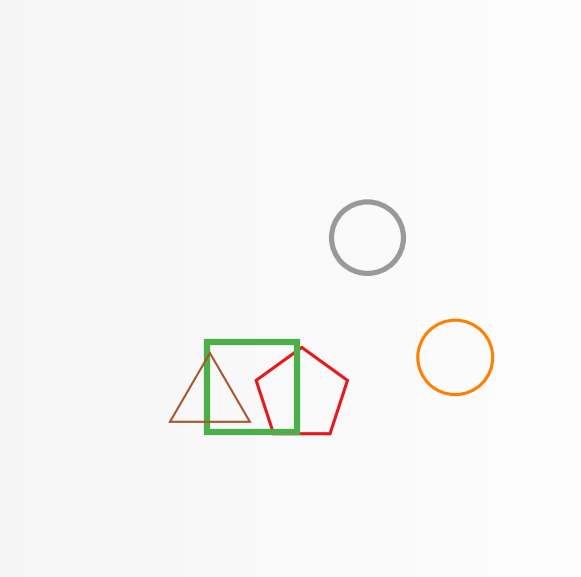[{"shape": "pentagon", "thickness": 1.5, "radius": 0.41, "center": [0.519, 0.315]}, {"shape": "square", "thickness": 3, "radius": 0.39, "center": [0.434, 0.328]}, {"shape": "circle", "thickness": 1.5, "radius": 0.32, "center": [0.783, 0.38]}, {"shape": "triangle", "thickness": 1, "radius": 0.4, "center": [0.361, 0.308]}, {"shape": "circle", "thickness": 2.5, "radius": 0.31, "center": [0.632, 0.588]}]